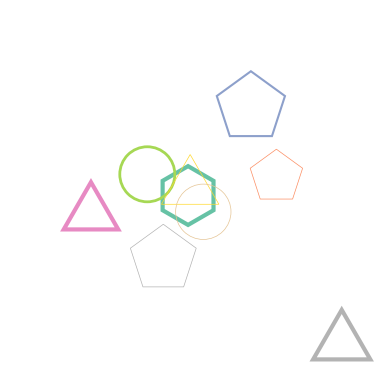[{"shape": "hexagon", "thickness": 3, "radius": 0.38, "center": [0.488, 0.492]}, {"shape": "pentagon", "thickness": 0.5, "radius": 0.36, "center": [0.718, 0.541]}, {"shape": "pentagon", "thickness": 1.5, "radius": 0.47, "center": [0.652, 0.722]}, {"shape": "triangle", "thickness": 3, "radius": 0.41, "center": [0.236, 0.445]}, {"shape": "circle", "thickness": 2, "radius": 0.36, "center": [0.383, 0.547]}, {"shape": "triangle", "thickness": 0.5, "radius": 0.43, "center": [0.494, 0.512]}, {"shape": "circle", "thickness": 0.5, "radius": 0.36, "center": [0.528, 0.45]}, {"shape": "triangle", "thickness": 3, "radius": 0.43, "center": [0.888, 0.109]}, {"shape": "pentagon", "thickness": 0.5, "radius": 0.45, "center": [0.424, 0.328]}]